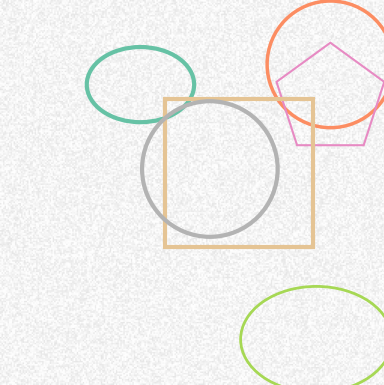[{"shape": "oval", "thickness": 3, "radius": 0.7, "center": [0.365, 0.78]}, {"shape": "circle", "thickness": 2.5, "radius": 0.82, "center": [0.858, 0.833]}, {"shape": "pentagon", "thickness": 1.5, "radius": 0.74, "center": [0.858, 0.742]}, {"shape": "oval", "thickness": 2, "radius": 0.98, "center": [0.822, 0.118]}, {"shape": "square", "thickness": 3, "radius": 0.96, "center": [0.621, 0.55]}, {"shape": "circle", "thickness": 3, "radius": 0.88, "center": [0.545, 0.561]}]